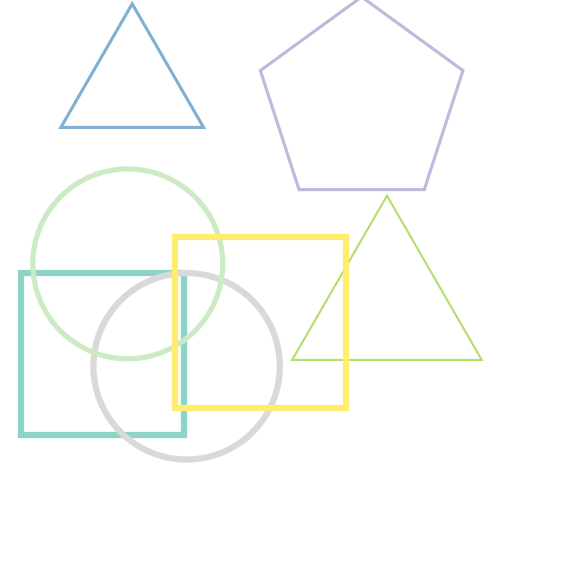[{"shape": "square", "thickness": 3, "radius": 0.7, "center": [0.178, 0.387]}, {"shape": "pentagon", "thickness": 1.5, "radius": 0.92, "center": [0.626, 0.82]}, {"shape": "triangle", "thickness": 1.5, "radius": 0.71, "center": [0.229, 0.85]}, {"shape": "triangle", "thickness": 1, "radius": 0.95, "center": [0.67, 0.471]}, {"shape": "circle", "thickness": 3, "radius": 0.81, "center": [0.323, 0.365]}, {"shape": "circle", "thickness": 2.5, "radius": 0.82, "center": [0.221, 0.542]}, {"shape": "square", "thickness": 3, "radius": 0.74, "center": [0.452, 0.442]}]